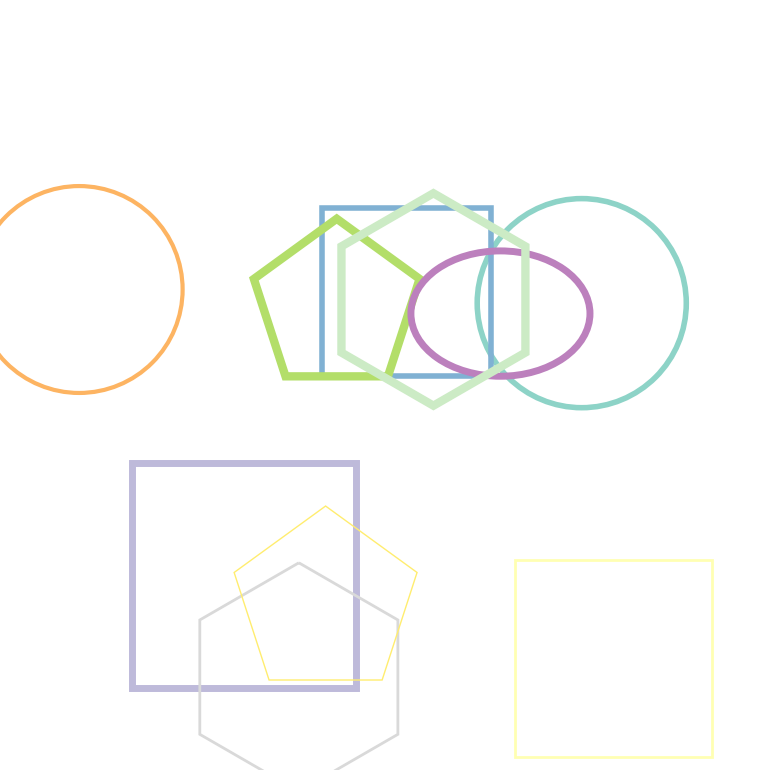[{"shape": "circle", "thickness": 2, "radius": 0.68, "center": [0.756, 0.606]}, {"shape": "square", "thickness": 1, "radius": 0.64, "center": [0.797, 0.145]}, {"shape": "square", "thickness": 2.5, "radius": 0.73, "center": [0.317, 0.253]}, {"shape": "square", "thickness": 2, "radius": 0.55, "center": [0.528, 0.62]}, {"shape": "circle", "thickness": 1.5, "radius": 0.67, "center": [0.103, 0.624]}, {"shape": "pentagon", "thickness": 3, "radius": 0.57, "center": [0.437, 0.603]}, {"shape": "hexagon", "thickness": 1, "radius": 0.74, "center": [0.388, 0.121]}, {"shape": "oval", "thickness": 2.5, "radius": 0.58, "center": [0.65, 0.593]}, {"shape": "hexagon", "thickness": 3, "radius": 0.69, "center": [0.563, 0.611]}, {"shape": "pentagon", "thickness": 0.5, "radius": 0.62, "center": [0.423, 0.218]}]